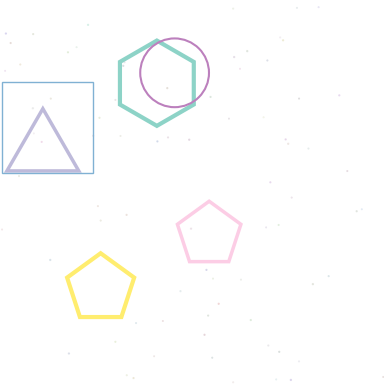[{"shape": "hexagon", "thickness": 3, "radius": 0.55, "center": [0.407, 0.784]}, {"shape": "triangle", "thickness": 2.5, "radius": 0.54, "center": [0.111, 0.61]}, {"shape": "square", "thickness": 1, "radius": 0.59, "center": [0.125, 0.668]}, {"shape": "pentagon", "thickness": 2.5, "radius": 0.43, "center": [0.543, 0.391]}, {"shape": "circle", "thickness": 1.5, "radius": 0.45, "center": [0.454, 0.811]}, {"shape": "pentagon", "thickness": 3, "radius": 0.46, "center": [0.261, 0.251]}]